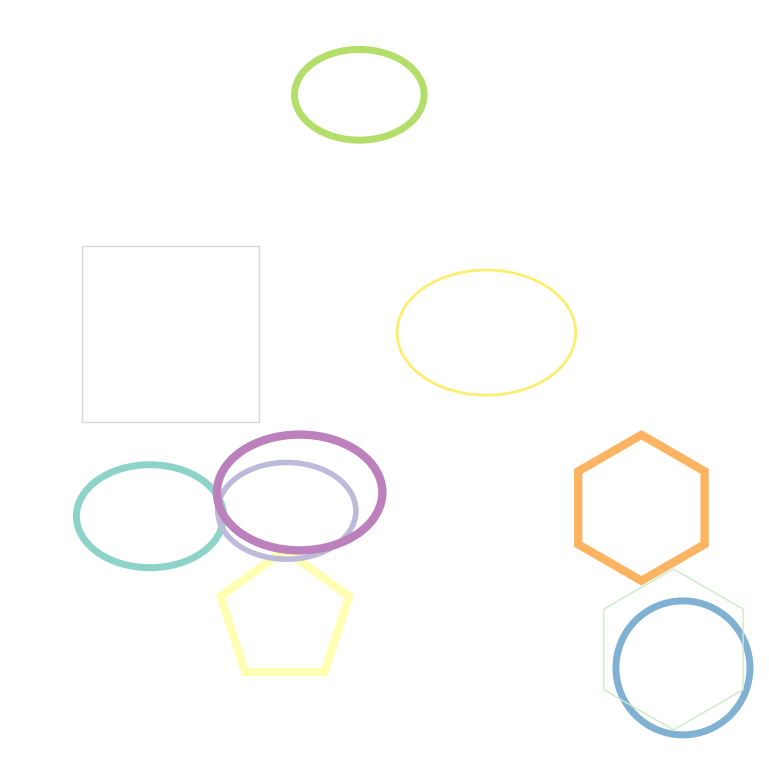[{"shape": "oval", "thickness": 2.5, "radius": 0.48, "center": [0.195, 0.33]}, {"shape": "pentagon", "thickness": 3, "radius": 0.44, "center": [0.37, 0.198]}, {"shape": "oval", "thickness": 2, "radius": 0.45, "center": [0.373, 0.337]}, {"shape": "circle", "thickness": 2.5, "radius": 0.44, "center": [0.887, 0.133]}, {"shape": "hexagon", "thickness": 3, "radius": 0.47, "center": [0.833, 0.34]}, {"shape": "oval", "thickness": 2.5, "radius": 0.42, "center": [0.467, 0.877]}, {"shape": "square", "thickness": 0.5, "radius": 0.57, "center": [0.221, 0.566]}, {"shape": "oval", "thickness": 3, "radius": 0.54, "center": [0.389, 0.36]}, {"shape": "hexagon", "thickness": 0.5, "radius": 0.52, "center": [0.875, 0.157]}, {"shape": "oval", "thickness": 1, "radius": 0.58, "center": [0.632, 0.568]}]